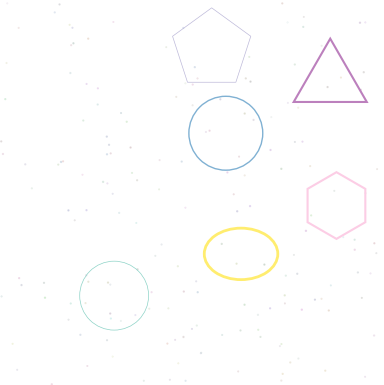[{"shape": "circle", "thickness": 0.5, "radius": 0.45, "center": [0.297, 0.232]}, {"shape": "pentagon", "thickness": 0.5, "radius": 0.53, "center": [0.55, 0.873]}, {"shape": "circle", "thickness": 1, "radius": 0.48, "center": [0.587, 0.654]}, {"shape": "hexagon", "thickness": 1.5, "radius": 0.43, "center": [0.874, 0.466]}, {"shape": "triangle", "thickness": 1.5, "radius": 0.55, "center": [0.858, 0.79]}, {"shape": "oval", "thickness": 2, "radius": 0.48, "center": [0.626, 0.341]}]